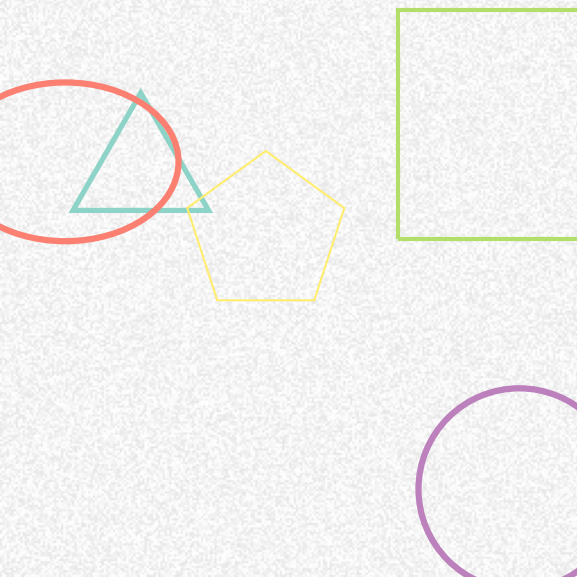[{"shape": "triangle", "thickness": 2.5, "radius": 0.68, "center": [0.244, 0.703]}, {"shape": "oval", "thickness": 3, "radius": 0.98, "center": [0.113, 0.719]}, {"shape": "square", "thickness": 2, "radius": 0.99, "center": [0.887, 0.784]}, {"shape": "circle", "thickness": 3, "radius": 0.87, "center": [0.899, 0.152]}, {"shape": "pentagon", "thickness": 1, "radius": 0.71, "center": [0.46, 0.595]}]